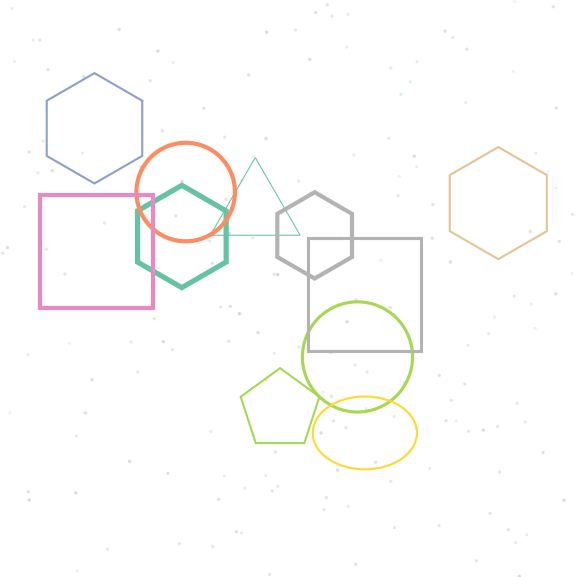[{"shape": "hexagon", "thickness": 2.5, "radius": 0.44, "center": [0.315, 0.59]}, {"shape": "triangle", "thickness": 0.5, "radius": 0.45, "center": [0.442, 0.637]}, {"shape": "circle", "thickness": 2, "radius": 0.43, "center": [0.321, 0.667]}, {"shape": "hexagon", "thickness": 1, "radius": 0.48, "center": [0.164, 0.777]}, {"shape": "square", "thickness": 2, "radius": 0.49, "center": [0.167, 0.564]}, {"shape": "circle", "thickness": 1.5, "radius": 0.48, "center": [0.619, 0.381]}, {"shape": "pentagon", "thickness": 1, "radius": 0.36, "center": [0.485, 0.29]}, {"shape": "oval", "thickness": 1, "radius": 0.45, "center": [0.632, 0.25]}, {"shape": "hexagon", "thickness": 1, "radius": 0.49, "center": [0.863, 0.647]}, {"shape": "square", "thickness": 1.5, "radius": 0.49, "center": [0.631, 0.489]}, {"shape": "hexagon", "thickness": 2, "radius": 0.37, "center": [0.545, 0.592]}]